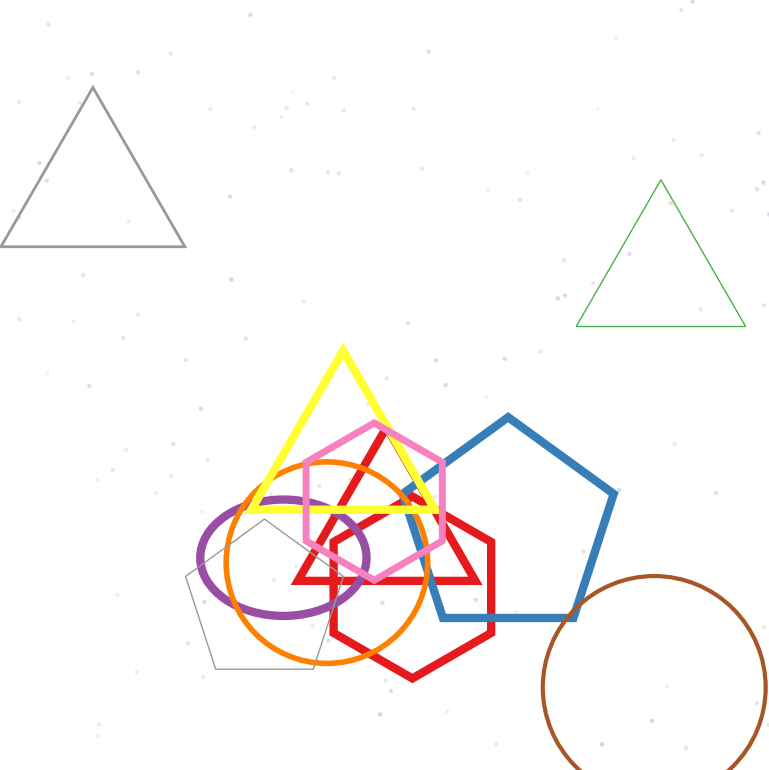[{"shape": "hexagon", "thickness": 3, "radius": 0.59, "center": [0.536, 0.237]}, {"shape": "triangle", "thickness": 3, "radius": 0.67, "center": [0.502, 0.312]}, {"shape": "pentagon", "thickness": 3, "radius": 0.72, "center": [0.66, 0.314]}, {"shape": "triangle", "thickness": 0.5, "radius": 0.64, "center": [0.858, 0.639]}, {"shape": "oval", "thickness": 3, "radius": 0.54, "center": [0.368, 0.276]}, {"shape": "circle", "thickness": 2, "radius": 0.65, "center": [0.425, 0.269]}, {"shape": "triangle", "thickness": 3, "radius": 0.69, "center": [0.446, 0.407]}, {"shape": "circle", "thickness": 1.5, "radius": 0.72, "center": [0.85, 0.107]}, {"shape": "hexagon", "thickness": 2.5, "radius": 0.51, "center": [0.486, 0.349]}, {"shape": "triangle", "thickness": 1, "radius": 0.69, "center": [0.121, 0.748]}, {"shape": "pentagon", "thickness": 0.5, "radius": 0.54, "center": [0.343, 0.218]}]